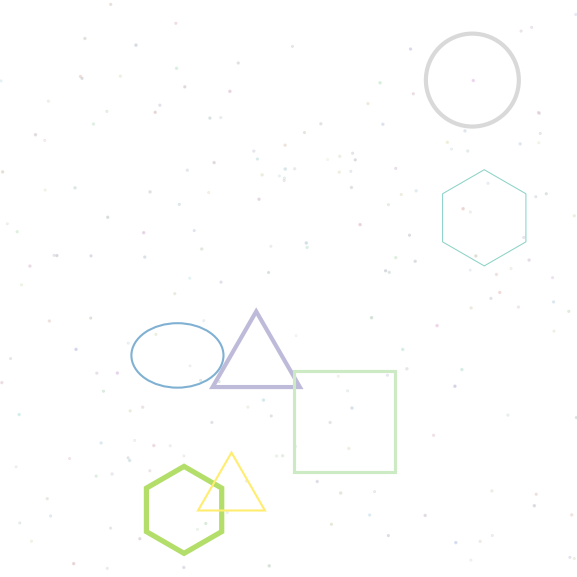[{"shape": "hexagon", "thickness": 0.5, "radius": 0.42, "center": [0.839, 0.622]}, {"shape": "triangle", "thickness": 2, "radius": 0.44, "center": [0.444, 0.373]}, {"shape": "oval", "thickness": 1, "radius": 0.4, "center": [0.307, 0.384]}, {"shape": "hexagon", "thickness": 2.5, "radius": 0.38, "center": [0.319, 0.116]}, {"shape": "circle", "thickness": 2, "radius": 0.4, "center": [0.818, 0.86]}, {"shape": "square", "thickness": 1.5, "radius": 0.44, "center": [0.597, 0.269]}, {"shape": "triangle", "thickness": 1, "radius": 0.33, "center": [0.401, 0.149]}]